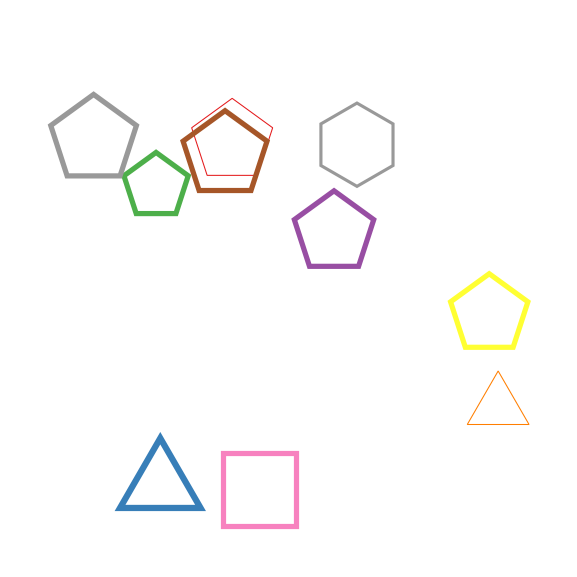[{"shape": "pentagon", "thickness": 0.5, "radius": 0.37, "center": [0.402, 0.755]}, {"shape": "triangle", "thickness": 3, "radius": 0.4, "center": [0.278, 0.16]}, {"shape": "pentagon", "thickness": 2.5, "radius": 0.29, "center": [0.27, 0.677]}, {"shape": "pentagon", "thickness": 2.5, "radius": 0.36, "center": [0.578, 0.596]}, {"shape": "triangle", "thickness": 0.5, "radius": 0.31, "center": [0.863, 0.295]}, {"shape": "pentagon", "thickness": 2.5, "radius": 0.35, "center": [0.847, 0.455]}, {"shape": "pentagon", "thickness": 2.5, "radius": 0.38, "center": [0.39, 0.731]}, {"shape": "square", "thickness": 2.5, "radius": 0.32, "center": [0.449, 0.151]}, {"shape": "hexagon", "thickness": 1.5, "radius": 0.36, "center": [0.618, 0.749]}, {"shape": "pentagon", "thickness": 2.5, "radius": 0.39, "center": [0.162, 0.758]}]